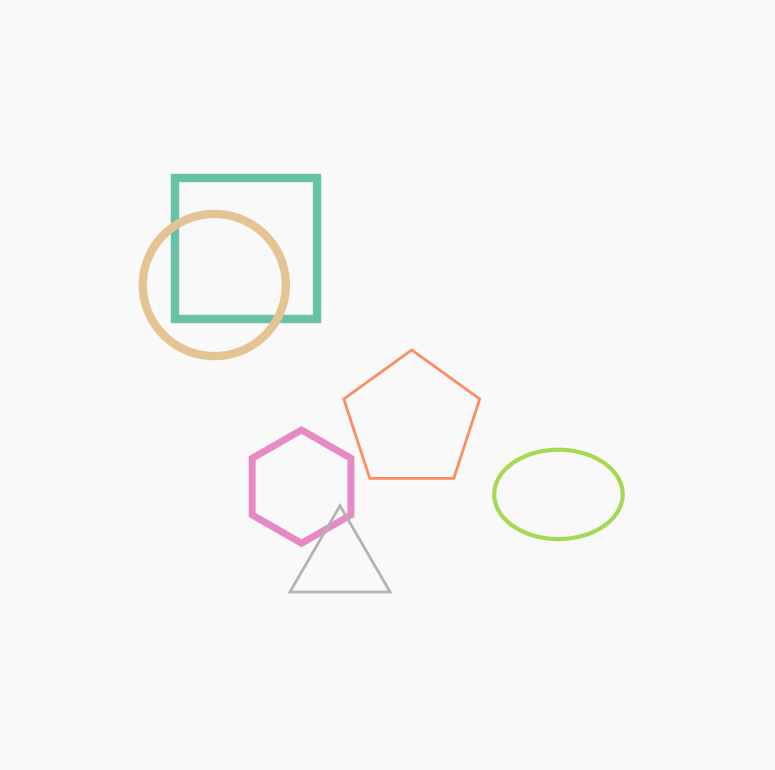[{"shape": "square", "thickness": 3, "radius": 0.46, "center": [0.317, 0.678]}, {"shape": "pentagon", "thickness": 1, "radius": 0.46, "center": [0.531, 0.453]}, {"shape": "hexagon", "thickness": 2.5, "radius": 0.37, "center": [0.389, 0.368]}, {"shape": "oval", "thickness": 1.5, "radius": 0.41, "center": [0.721, 0.358]}, {"shape": "circle", "thickness": 3, "radius": 0.46, "center": [0.277, 0.63]}, {"shape": "triangle", "thickness": 1, "radius": 0.37, "center": [0.439, 0.268]}]